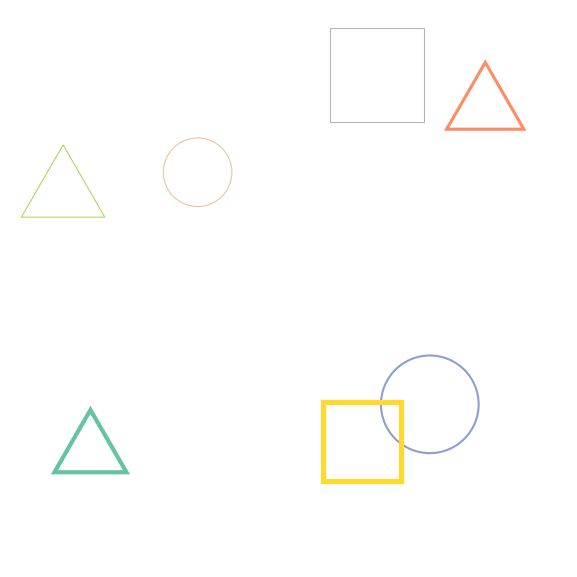[{"shape": "triangle", "thickness": 2, "radius": 0.36, "center": [0.157, 0.217]}, {"shape": "triangle", "thickness": 1.5, "radius": 0.39, "center": [0.84, 0.814]}, {"shape": "circle", "thickness": 1, "radius": 0.42, "center": [0.744, 0.299]}, {"shape": "triangle", "thickness": 0.5, "radius": 0.42, "center": [0.109, 0.665]}, {"shape": "square", "thickness": 2.5, "radius": 0.34, "center": [0.627, 0.234]}, {"shape": "circle", "thickness": 0.5, "radius": 0.3, "center": [0.342, 0.701]}, {"shape": "square", "thickness": 0.5, "radius": 0.41, "center": [0.653, 0.869]}]